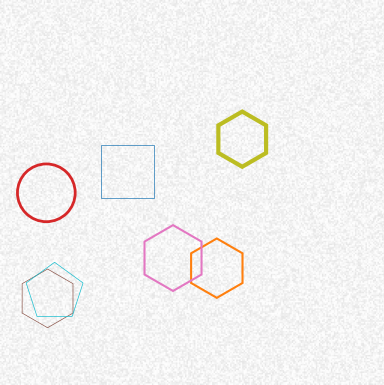[{"shape": "square", "thickness": 0.5, "radius": 0.34, "center": [0.331, 0.555]}, {"shape": "hexagon", "thickness": 1.5, "radius": 0.39, "center": [0.563, 0.304]}, {"shape": "circle", "thickness": 2, "radius": 0.37, "center": [0.12, 0.499]}, {"shape": "hexagon", "thickness": 0.5, "radius": 0.38, "center": [0.124, 0.225]}, {"shape": "hexagon", "thickness": 1.5, "radius": 0.43, "center": [0.449, 0.33]}, {"shape": "hexagon", "thickness": 3, "radius": 0.36, "center": [0.629, 0.639]}, {"shape": "pentagon", "thickness": 0.5, "radius": 0.39, "center": [0.142, 0.241]}]